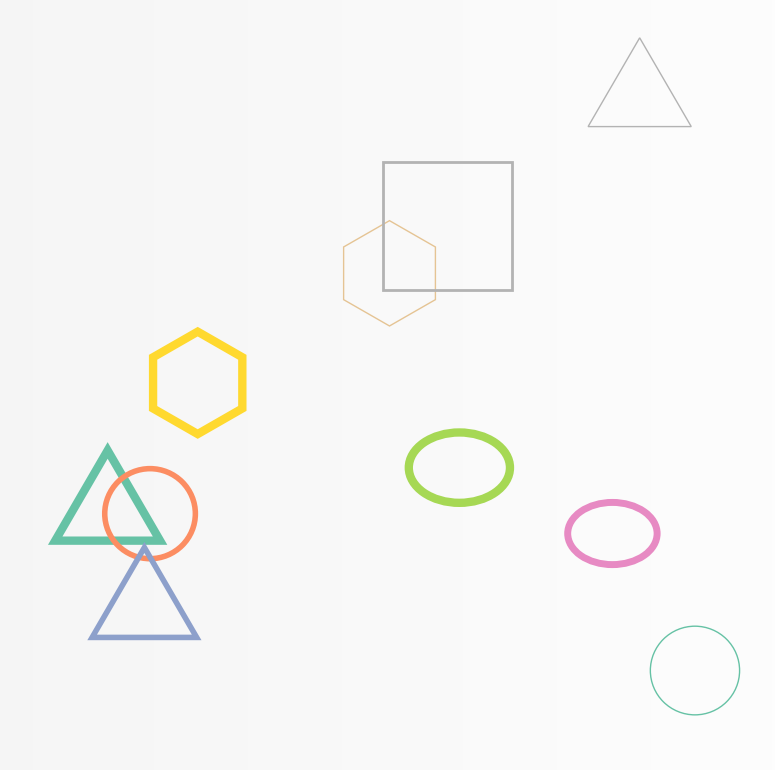[{"shape": "circle", "thickness": 0.5, "radius": 0.29, "center": [0.897, 0.129]}, {"shape": "triangle", "thickness": 3, "radius": 0.39, "center": [0.139, 0.337]}, {"shape": "circle", "thickness": 2, "radius": 0.29, "center": [0.194, 0.333]}, {"shape": "triangle", "thickness": 2, "radius": 0.39, "center": [0.186, 0.211]}, {"shape": "oval", "thickness": 2.5, "radius": 0.29, "center": [0.79, 0.307]}, {"shape": "oval", "thickness": 3, "radius": 0.33, "center": [0.593, 0.393]}, {"shape": "hexagon", "thickness": 3, "radius": 0.33, "center": [0.255, 0.503]}, {"shape": "hexagon", "thickness": 0.5, "radius": 0.34, "center": [0.503, 0.645]}, {"shape": "square", "thickness": 1, "radius": 0.42, "center": [0.578, 0.707]}, {"shape": "triangle", "thickness": 0.5, "radius": 0.38, "center": [0.825, 0.874]}]